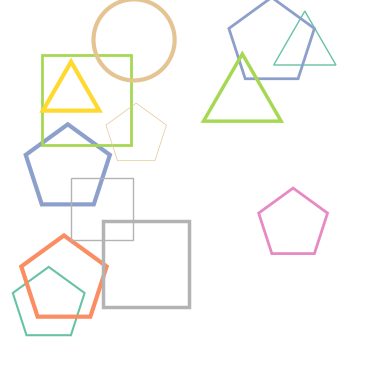[{"shape": "pentagon", "thickness": 1.5, "radius": 0.49, "center": [0.126, 0.209]}, {"shape": "triangle", "thickness": 1, "radius": 0.47, "center": [0.792, 0.878]}, {"shape": "pentagon", "thickness": 3, "radius": 0.58, "center": [0.166, 0.272]}, {"shape": "pentagon", "thickness": 2, "radius": 0.58, "center": [0.706, 0.89]}, {"shape": "pentagon", "thickness": 3, "radius": 0.57, "center": [0.176, 0.562]}, {"shape": "pentagon", "thickness": 2, "radius": 0.47, "center": [0.761, 0.417]}, {"shape": "triangle", "thickness": 2.5, "radius": 0.58, "center": [0.629, 0.743]}, {"shape": "square", "thickness": 2, "radius": 0.58, "center": [0.225, 0.74]}, {"shape": "triangle", "thickness": 3, "radius": 0.42, "center": [0.185, 0.755]}, {"shape": "pentagon", "thickness": 0.5, "radius": 0.41, "center": [0.354, 0.649]}, {"shape": "circle", "thickness": 3, "radius": 0.53, "center": [0.348, 0.896]}, {"shape": "square", "thickness": 2.5, "radius": 0.56, "center": [0.38, 0.315]}, {"shape": "square", "thickness": 1, "radius": 0.4, "center": [0.265, 0.457]}]